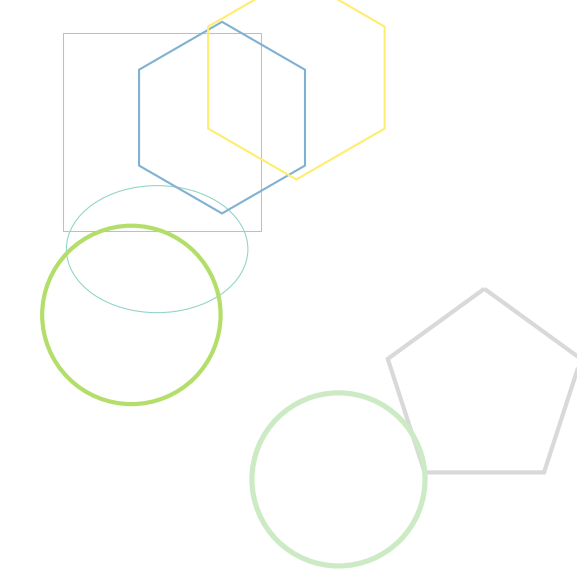[{"shape": "oval", "thickness": 0.5, "radius": 0.79, "center": [0.272, 0.568]}, {"shape": "square", "thickness": 0.5, "radius": 0.86, "center": [0.28, 0.771]}, {"shape": "hexagon", "thickness": 1, "radius": 0.83, "center": [0.384, 0.795]}, {"shape": "circle", "thickness": 2, "radius": 0.77, "center": [0.227, 0.454]}, {"shape": "pentagon", "thickness": 2, "radius": 0.88, "center": [0.839, 0.323]}, {"shape": "circle", "thickness": 2.5, "radius": 0.75, "center": [0.586, 0.169]}, {"shape": "hexagon", "thickness": 1, "radius": 0.88, "center": [0.513, 0.865]}]